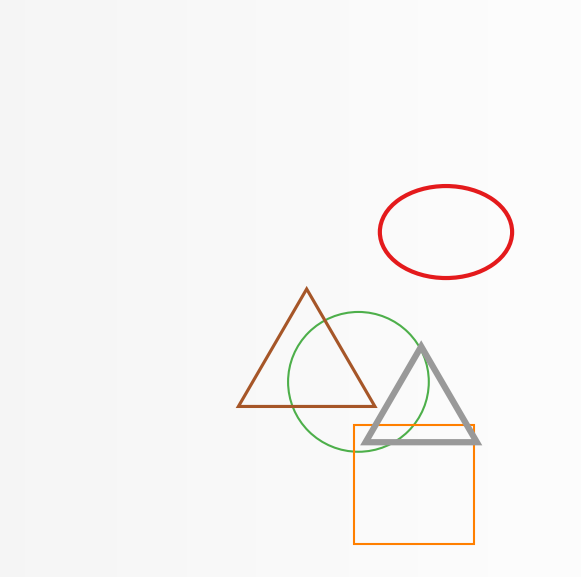[{"shape": "oval", "thickness": 2, "radius": 0.57, "center": [0.767, 0.597]}, {"shape": "circle", "thickness": 1, "radius": 0.61, "center": [0.617, 0.338]}, {"shape": "square", "thickness": 1, "radius": 0.52, "center": [0.712, 0.16]}, {"shape": "triangle", "thickness": 1.5, "radius": 0.68, "center": [0.528, 0.363]}, {"shape": "triangle", "thickness": 3, "radius": 0.55, "center": [0.725, 0.289]}]